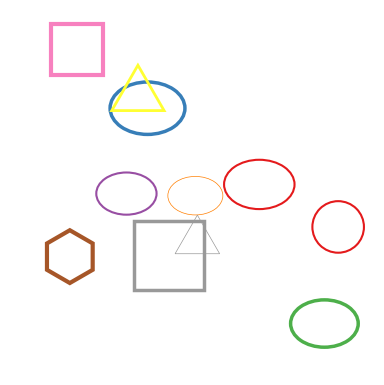[{"shape": "circle", "thickness": 1.5, "radius": 0.33, "center": [0.878, 0.411]}, {"shape": "oval", "thickness": 1.5, "radius": 0.46, "center": [0.674, 0.521]}, {"shape": "oval", "thickness": 2.5, "radius": 0.49, "center": [0.383, 0.719]}, {"shape": "oval", "thickness": 2.5, "radius": 0.44, "center": [0.843, 0.16]}, {"shape": "oval", "thickness": 1.5, "radius": 0.39, "center": [0.328, 0.497]}, {"shape": "oval", "thickness": 0.5, "radius": 0.36, "center": [0.507, 0.492]}, {"shape": "triangle", "thickness": 2, "radius": 0.39, "center": [0.358, 0.752]}, {"shape": "hexagon", "thickness": 3, "radius": 0.34, "center": [0.181, 0.333]}, {"shape": "square", "thickness": 3, "radius": 0.34, "center": [0.2, 0.871]}, {"shape": "square", "thickness": 2.5, "radius": 0.45, "center": [0.439, 0.336]}, {"shape": "triangle", "thickness": 0.5, "radius": 0.33, "center": [0.513, 0.374]}]